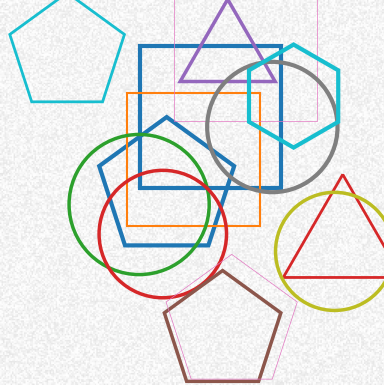[{"shape": "pentagon", "thickness": 3, "radius": 0.92, "center": [0.433, 0.512]}, {"shape": "square", "thickness": 3, "radius": 0.92, "center": [0.547, 0.695]}, {"shape": "square", "thickness": 1.5, "radius": 0.86, "center": [0.503, 0.586]}, {"shape": "circle", "thickness": 2.5, "radius": 0.91, "center": [0.361, 0.469]}, {"shape": "circle", "thickness": 2.5, "radius": 0.83, "center": [0.423, 0.392]}, {"shape": "triangle", "thickness": 2, "radius": 0.89, "center": [0.89, 0.369]}, {"shape": "triangle", "thickness": 2.5, "radius": 0.71, "center": [0.591, 0.859]}, {"shape": "pentagon", "thickness": 2.5, "radius": 0.8, "center": [0.578, 0.138]}, {"shape": "square", "thickness": 0.5, "radius": 0.93, "center": [0.637, 0.871]}, {"shape": "pentagon", "thickness": 0.5, "radius": 0.9, "center": [0.602, 0.16]}, {"shape": "circle", "thickness": 3, "radius": 0.85, "center": [0.707, 0.67]}, {"shape": "circle", "thickness": 2.5, "radius": 0.77, "center": [0.869, 0.347]}, {"shape": "pentagon", "thickness": 2, "radius": 0.78, "center": [0.174, 0.862]}, {"shape": "hexagon", "thickness": 3, "radius": 0.67, "center": [0.763, 0.75]}]